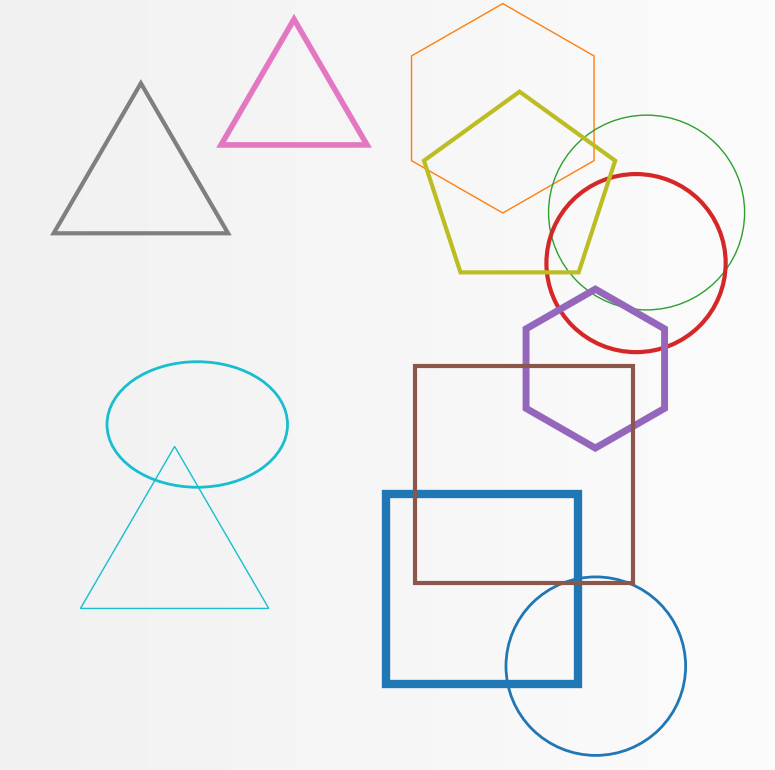[{"shape": "circle", "thickness": 1, "radius": 0.58, "center": [0.769, 0.135]}, {"shape": "square", "thickness": 3, "radius": 0.62, "center": [0.622, 0.235]}, {"shape": "hexagon", "thickness": 0.5, "radius": 0.68, "center": [0.649, 0.859]}, {"shape": "circle", "thickness": 0.5, "radius": 0.63, "center": [0.834, 0.724]}, {"shape": "circle", "thickness": 1.5, "radius": 0.58, "center": [0.821, 0.658]}, {"shape": "hexagon", "thickness": 2.5, "radius": 0.52, "center": [0.768, 0.521]}, {"shape": "square", "thickness": 1.5, "radius": 0.7, "center": [0.676, 0.384]}, {"shape": "triangle", "thickness": 2, "radius": 0.54, "center": [0.379, 0.866]}, {"shape": "triangle", "thickness": 1.5, "radius": 0.65, "center": [0.182, 0.762]}, {"shape": "pentagon", "thickness": 1.5, "radius": 0.65, "center": [0.67, 0.751]}, {"shape": "triangle", "thickness": 0.5, "radius": 0.7, "center": [0.225, 0.28]}, {"shape": "oval", "thickness": 1, "radius": 0.58, "center": [0.255, 0.449]}]